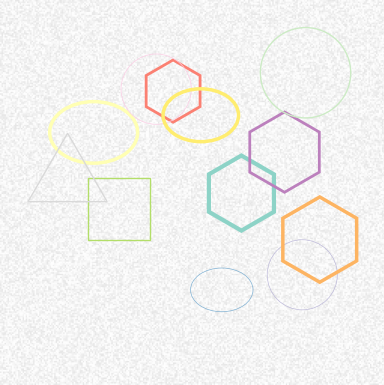[{"shape": "hexagon", "thickness": 3, "radius": 0.49, "center": [0.627, 0.499]}, {"shape": "oval", "thickness": 2.5, "radius": 0.57, "center": [0.243, 0.656]}, {"shape": "circle", "thickness": 0.5, "radius": 0.46, "center": [0.785, 0.286]}, {"shape": "hexagon", "thickness": 2, "radius": 0.4, "center": [0.45, 0.763]}, {"shape": "oval", "thickness": 0.5, "radius": 0.41, "center": [0.576, 0.247]}, {"shape": "hexagon", "thickness": 2.5, "radius": 0.55, "center": [0.831, 0.378]}, {"shape": "square", "thickness": 1, "radius": 0.4, "center": [0.308, 0.458]}, {"shape": "circle", "thickness": 0.5, "radius": 0.46, "center": [0.406, 0.768]}, {"shape": "triangle", "thickness": 1, "radius": 0.59, "center": [0.176, 0.535]}, {"shape": "hexagon", "thickness": 2, "radius": 0.52, "center": [0.739, 0.605]}, {"shape": "circle", "thickness": 1, "radius": 0.59, "center": [0.794, 0.811]}, {"shape": "oval", "thickness": 2.5, "radius": 0.49, "center": [0.522, 0.701]}]